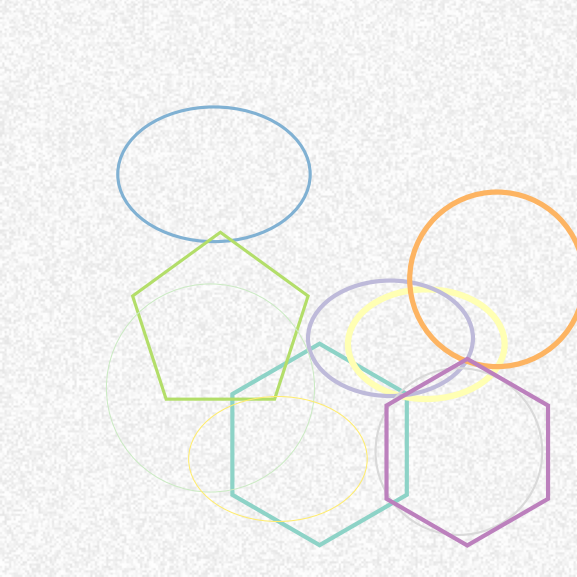[{"shape": "hexagon", "thickness": 2, "radius": 0.87, "center": [0.553, 0.23]}, {"shape": "oval", "thickness": 3, "radius": 0.68, "center": [0.738, 0.403]}, {"shape": "oval", "thickness": 2, "radius": 0.71, "center": [0.676, 0.413]}, {"shape": "oval", "thickness": 1.5, "radius": 0.83, "center": [0.371, 0.697]}, {"shape": "circle", "thickness": 2.5, "radius": 0.76, "center": [0.861, 0.515]}, {"shape": "pentagon", "thickness": 1.5, "radius": 0.8, "center": [0.382, 0.437]}, {"shape": "circle", "thickness": 1, "radius": 0.72, "center": [0.795, 0.217]}, {"shape": "hexagon", "thickness": 2, "radius": 0.81, "center": [0.809, 0.216]}, {"shape": "circle", "thickness": 0.5, "radius": 0.9, "center": [0.364, 0.327]}, {"shape": "oval", "thickness": 0.5, "radius": 0.77, "center": [0.481, 0.204]}]